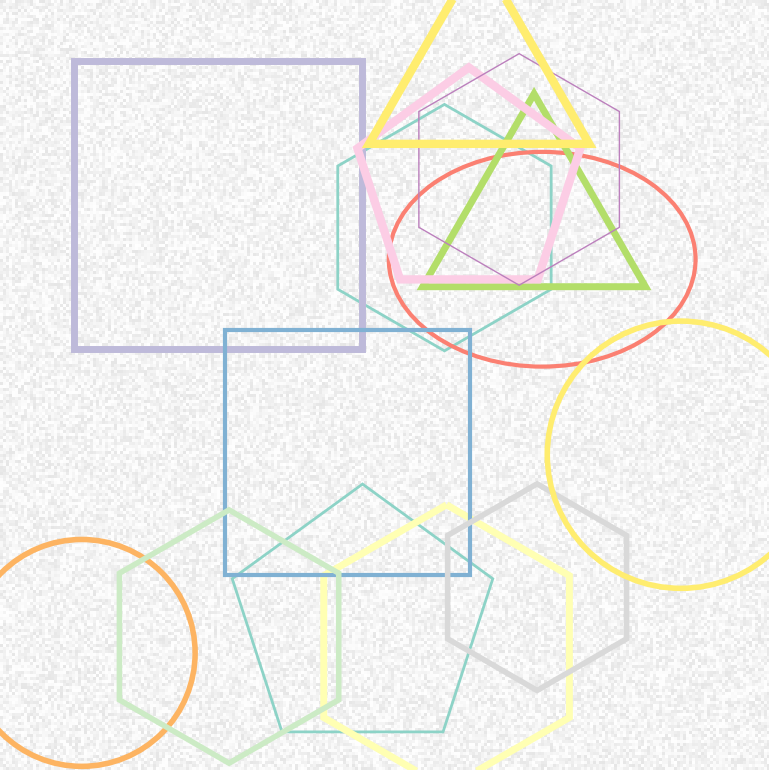[{"shape": "pentagon", "thickness": 1, "radius": 0.89, "center": [0.471, 0.193]}, {"shape": "hexagon", "thickness": 1, "radius": 0.8, "center": [0.577, 0.704]}, {"shape": "hexagon", "thickness": 2.5, "radius": 0.92, "center": [0.58, 0.16]}, {"shape": "square", "thickness": 2.5, "radius": 0.94, "center": [0.283, 0.734]}, {"shape": "oval", "thickness": 1.5, "radius": 1.0, "center": [0.704, 0.663]}, {"shape": "square", "thickness": 1.5, "radius": 0.8, "center": [0.451, 0.413]}, {"shape": "circle", "thickness": 2, "radius": 0.74, "center": [0.106, 0.152]}, {"shape": "triangle", "thickness": 2.5, "radius": 0.84, "center": [0.694, 0.711]}, {"shape": "pentagon", "thickness": 3, "radius": 0.76, "center": [0.609, 0.76]}, {"shape": "hexagon", "thickness": 2, "radius": 0.67, "center": [0.698, 0.237]}, {"shape": "hexagon", "thickness": 0.5, "radius": 0.75, "center": [0.674, 0.78]}, {"shape": "hexagon", "thickness": 2, "radius": 0.82, "center": [0.297, 0.173]}, {"shape": "triangle", "thickness": 3, "radius": 0.83, "center": [0.622, 0.896]}, {"shape": "circle", "thickness": 2, "radius": 0.87, "center": [0.884, 0.409]}]